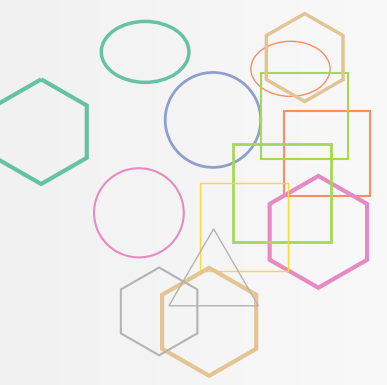[{"shape": "hexagon", "thickness": 3, "radius": 0.68, "center": [0.106, 0.658]}, {"shape": "oval", "thickness": 2.5, "radius": 0.57, "center": [0.375, 0.865]}, {"shape": "oval", "thickness": 1, "radius": 0.51, "center": [0.75, 0.821]}, {"shape": "square", "thickness": 1.5, "radius": 0.55, "center": [0.844, 0.602]}, {"shape": "circle", "thickness": 2, "radius": 0.62, "center": [0.55, 0.688]}, {"shape": "hexagon", "thickness": 3, "radius": 0.73, "center": [0.822, 0.398]}, {"shape": "circle", "thickness": 1.5, "radius": 0.58, "center": [0.358, 0.447]}, {"shape": "square", "thickness": 1.5, "radius": 0.56, "center": [0.786, 0.7]}, {"shape": "square", "thickness": 2, "radius": 0.63, "center": [0.727, 0.498]}, {"shape": "square", "thickness": 1, "radius": 0.57, "center": [0.631, 0.411]}, {"shape": "hexagon", "thickness": 3, "radius": 0.7, "center": [0.54, 0.164]}, {"shape": "hexagon", "thickness": 2.5, "radius": 0.57, "center": [0.786, 0.851]}, {"shape": "hexagon", "thickness": 1.5, "radius": 0.57, "center": [0.411, 0.191]}, {"shape": "triangle", "thickness": 1, "radius": 0.67, "center": [0.551, 0.272]}]